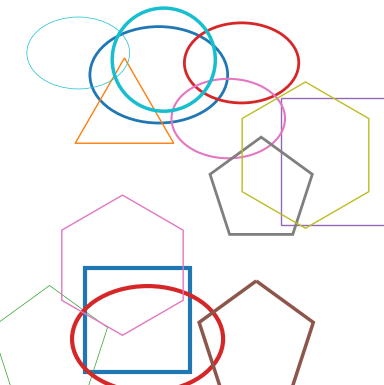[{"shape": "oval", "thickness": 2, "radius": 0.89, "center": [0.412, 0.806]}, {"shape": "square", "thickness": 3, "radius": 0.68, "center": [0.357, 0.169]}, {"shape": "triangle", "thickness": 1, "radius": 0.74, "center": [0.323, 0.702]}, {"shape": "pentagon", "thickness": 0.5, "radius": 0.79, "center": [0.129, 0.1]}, {"shape": "oval", "thickness": 3, "radius": 0.98, "center": [0.383, 0.12]}, {"shape": "oval", "thickness": 2, "radius": 0.74, "center": [0.627, 0.837]}, {"shape": "square", "thickness": 1, "radius": 0.83, "center": [0.895, 0.581]}, {"shape": "pentagon", "thickness": 2.5, "radius": 0.78, "center": [0.666, 0.114]}, {"shape": "oval", "thickness": 1.5, "radius": 0.74, "center": [0.593, 0.692]}, {"shape": "hexagon", "thickness": 1, "radius": 0.91, "center": [0.318, 0.311]}, {"shape": "pentagon", "thickness": 2, "radius": 0.7, "center": [0.678, 0.504]}, {"shape": "hexagon", "thickness": 1, "radius": 0.95, "center": [0.793, 0.597]}, {"shape": "oval", "thickness": 0.5, "radius": 0.67, "center": [0.203, 0.862]}, {"shape": "circle", "thickness": 2.5, "radius": 0.67, "center": [0.425, 0.845]}]